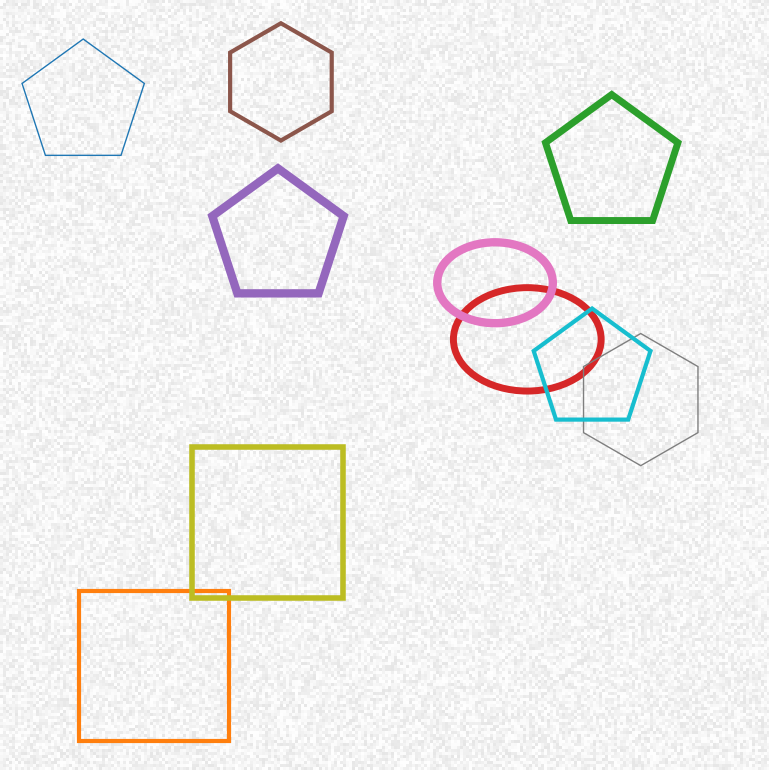[{"shape": "pentagon", "thickness": 0.5, "radius": 0.42, "center": [0.108, 0.866]}, {"shape": "square", "thickness": 1.5, "radius": 0.49, "center": [0.2, 0.135]}, {"shape": "pentagon", "thickness": 2.5, "radius": 0.45, "center": [0.794, 0.787]}, {"shape": "oval", "thickness": 2.5, "radius": 0.48, "center": [0.685, 0.559]}, {"shape": "pentagon", "thickness": 3, "radius": 0.45, "center": [0.361, 0.692]}, {"shape": "hexagon", "thickness": 1.5, "radius": 0.38, "center": [0.365, 0.894]}, {"shape": "oval", "thickness": 3, "radius": 0.38, "center": [0.643, 0.633]}, {"shape": "hexagon", "thickness": 0.5, "radius": 0.43, "center": [0.832, 0.481]}, {"shape": "square", "thickness": 2, "radius": 0.49, "center": [0.348, 0.322]}, {"shape": "pentagon", "thickness": 1.5, "radius": 0.4, "center": [0.769, 0.52]}]